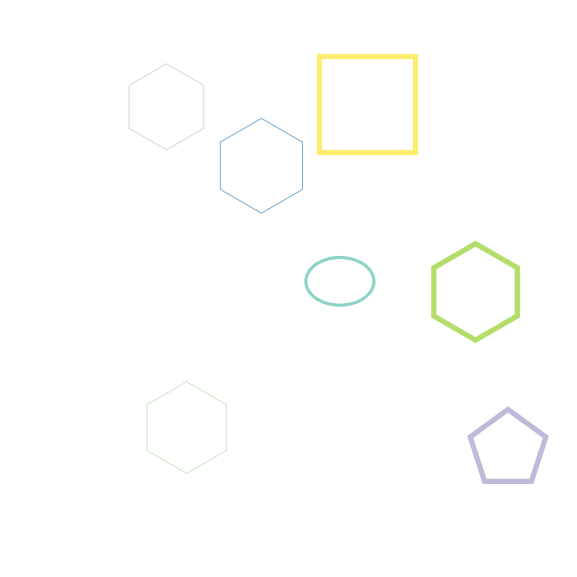[{"shape": "oval", "thickness": 1.5, "radius": 0.29, "center": [0.589, 0.512]}, {"shape": "pentagon", "thickness": 2.5, "radius": 0.34, "center": [0.88, 0.221]}, {"shape": "hexagon", "thickness": 0.5, "radius": 0.41, "center": [0.453, 0.712]}, {"shape": "hexagon", "thickness": 2.5, "radius": 0.42, "center": [0.823, 0.494]}, {"shape": "hexagon", "thickness": 0.5, "radius": 0.37, "center": [0.288, 0.814]}, {"shape": "hexagon", "thickness": 0.5, "radius": 0.4, "center": [0.323, 0.259]}, {"shape": "square", "thickness": 2.5, "radius": 0.42, "center": [0.635, 0.819]}]